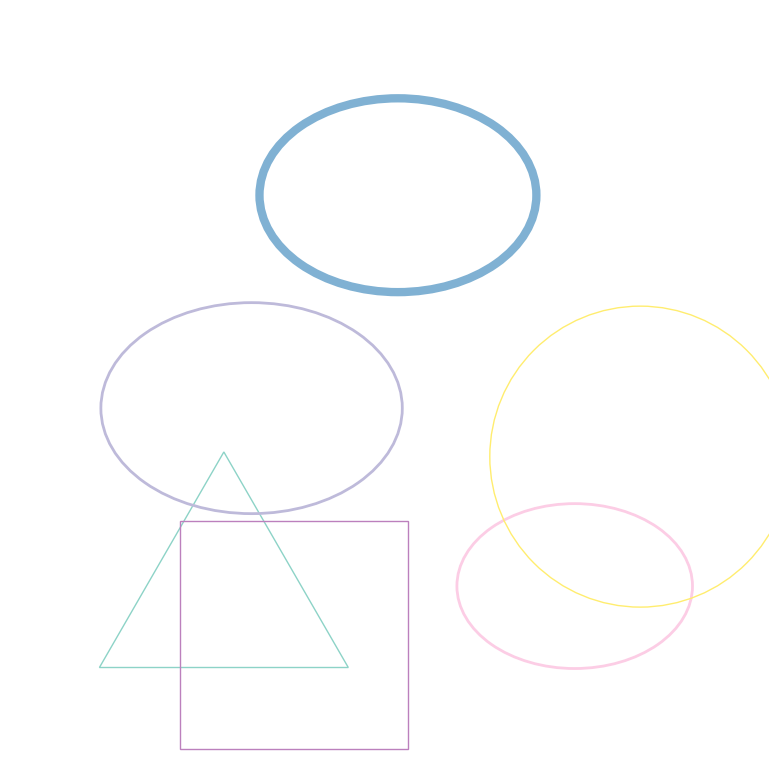[{"shape": "triangle", "thickness": 0.5, "radius": 0.93, "center": [0.291, 0.226]}, {"shape": "oval", "thickness": 1, "radius": 0.98, "center": [0.327, 0.47]}, {"shape": "oval", "thickness": 3, "radius": 0.9, "center": [0.517, 0.746]}, {"shape": "oval", "thickness": 1, "radius": 0.76, "center": [0.746, 0.239]}, {"shape": "square", "thickness": 0.5, "radius": 0.74, "center": [0.381, 0.176]}, {"shape": "circle", "thickness": 0.5, "radius": 0.98, "center": [0.832, 0.407]}]